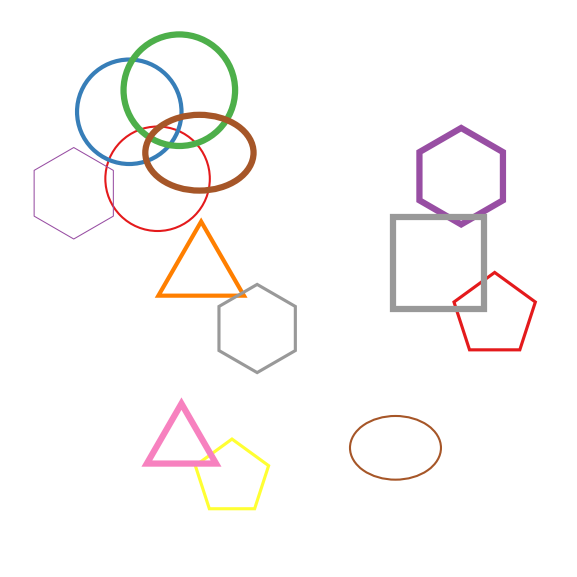[{"shape": "pentagon", "thickness": 1.5, "radius": 0.37, "center": [0.857, 0.453]}, {"shape": "circle", "thickness": 1, "radius": 0.45, "center": [0.273, 0.69]}, {"shape": "circle", "thickness": 2, "radius": 0.45, "center": [0.224, 0.806]}, {"shape": "circle", "thickness": 3, "radius": 0.48, "center": [0.311, 0.843]}, {"shape": "hexagon", "thickness": 0.5, "radius": 0.4, "center": [0.128, 0.664]}, {"shape": "hexagon", "thickness": 3, "radius": 0.42, "center": [0.799, 0.694]}, {"shape": "triangle", "thickness": 2, "radius": 0.43, "center": [0.348, 0.53]}, {"shape": "pentagon", "thickness": 1.5, "radius": 0.33, "center": [0.402, 0.172]}, {"shape": "oval", "thickness": 3, "radius": 0.47, "center": [0.345, 0.735]}, {"shape": "oval", "thickness": 1, "radius": 0.39, "center": [0.685, 0.224]}, {"shape": "triangle", "thickness": 3, "radius": 0.35, "center": [0.314, 0.231]}, {"shape": "hexagon", "thickness": 1.5, "radius": 0.38, "center": [0.445, 0.43]}, {"shape": "square", "thickness": 3, "radius": 0.4, "center": [0.759, 0.543]}]